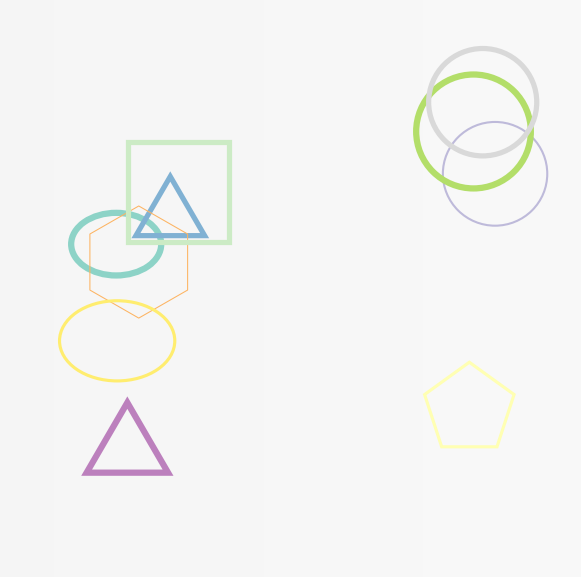[{"shape": "oval", "thickness": 3, "radius": 0.39, "center": [0.2, 0.576]}, {"shape": "pentagon", "thickness": 1.5, "radius": 0.4, "center": [0.807, 0.291]}, {"shape": "circle", "thickness": 1, "radius": 0.45, "center": [0.852, 0.698]}, {"shape": "triangle", "thickness": 2.5, "radius": 0.34, "center": [0.293, 0.625]}, {"shape": "hexagon", "thickness": 0.5, "radius": 0.49, "center": [0.239, 0.545]}, {"shape": "circle", "thickness": 3, "radius": 0.49, "center": [0.815, 0.771]}, {"shape": "circle", "thickness": 2.5, "radius": 0.46, "center": [0.83, 0.822]}, {"shape": "triangle", "thickness": 3, "radius": 0.4, "center": [0.219, 0.221]}, {"shape": "square", "thickness": 2.5, "radius": 0.43, "center": [0.307, 0.667]}, {"shape": "oval", "thickness": 1.5, "radius": 0.5, "center": [0.202, 0.409]}]